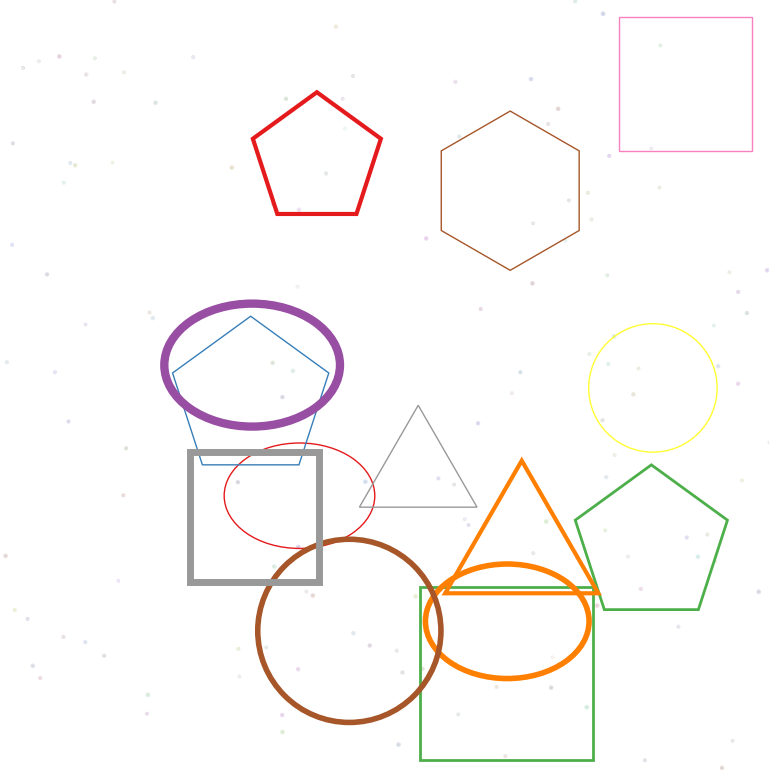[{"shape": "pentagon", "thickness": 1.5, "radius": 0.44, "center": [0.412, 0.793]}, {"shape": "oval", "thickness": 0.5, "radius": 0.49, "center": [0.389, 0.356]}, {"shape": "pentagon", "thickness": 0.5, "radius": 0.53, "center": [0.326, 0.483]}, {"shape": "square", "thickness": 1, "radius": 0.56, "center": [0.657, 0.126]}, {"shape": "pentagon", "thickness": 1, "radius": 0.52, "center": [0.846, 0.292]}, {"shape": "oval", "thickness": 3, "radius": 0.57, "center": [0.327, 0.526]}, {"shape": "oval", "thickness": 2, "radius": 0.53, "center": [0.659, 0.193]}, {"shape": "triangle", "thickness": 1.5, "radius": 0.57, "center": [0.678, 0.287]}, {"shape": "circle", "thickness": 0.5, "radius": 0.42, "center": [0.848, 0.496]}, {"shape": "hexagon", "thickness": 0.5, "radius": 0.52, "center": [0.663, 0.752]}, {"shape": "circle", "thickness": 2, "radius": 0.59, "center": [0.454, 0.181]}, {"shape": "square", "thickness": 0.5, "radius": 0.43, "center": [0.89, 0.891]}, {"shape": "square", "thickness": 2.5, "radius": 0.42, "center": [0.33, 0.328]}, {"shape": "triangle", "thickness": 0.5, "radius": 0.44, "center": [0.543, 0.385]}]